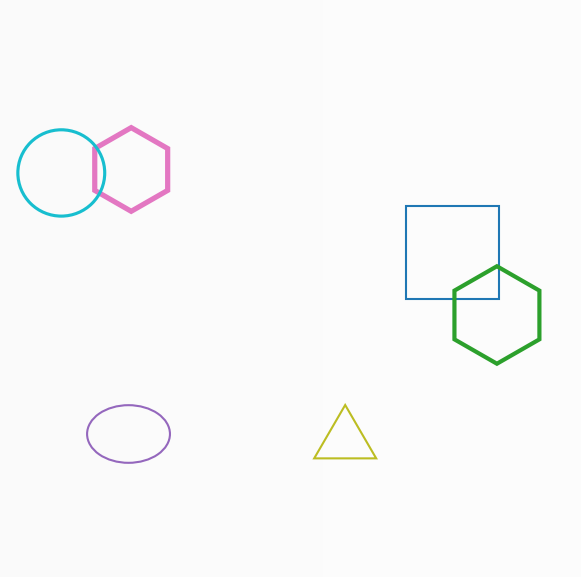[{"shape": "square", "thickness": 1, "radius": 0.4, "center": [0.779, 0.562]}, {"shape": "hexagon", "thickness": 2, "radius": 0.42, "center": [0.855, 0.454]}, {"shape": "oval", "thickness": 1, "radius": 0.36, "center": [0.221, 0.248]}, {"shape": "hexagon", "thickness": 2.5, "radius": 0.36, "center": [0.226, 0.706]}, {"shape": "triangle", "thickness": 1, "radius": 0.31, "center": [0.594, 0.236]}, {"shape": "circle", "thickness": 1.5, "radius": 0.37, "center": [0.105, 0.7]}]